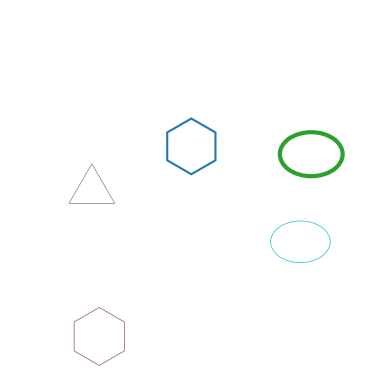[{"shape": "hexagon", "thickness": 1.5, "radius": 0.36, "center": [0.497, 0.62]}, {"shape": "oval", "thickness": 3, "radius": 0.41, "center": [0.808, 0.599]}, {"shape": "hexagon", "thickness": 0.5, "radius": 0.38, "center": [0.258, 0.126]}, {"shape": "triangle", "thickness": 0.5, "radius": 0.34, "center": [0.239, 0.506]}, {"shape": "oval", "thickness": 0.5, "radius": 0.39, "center": [0.78, 0.372]}]